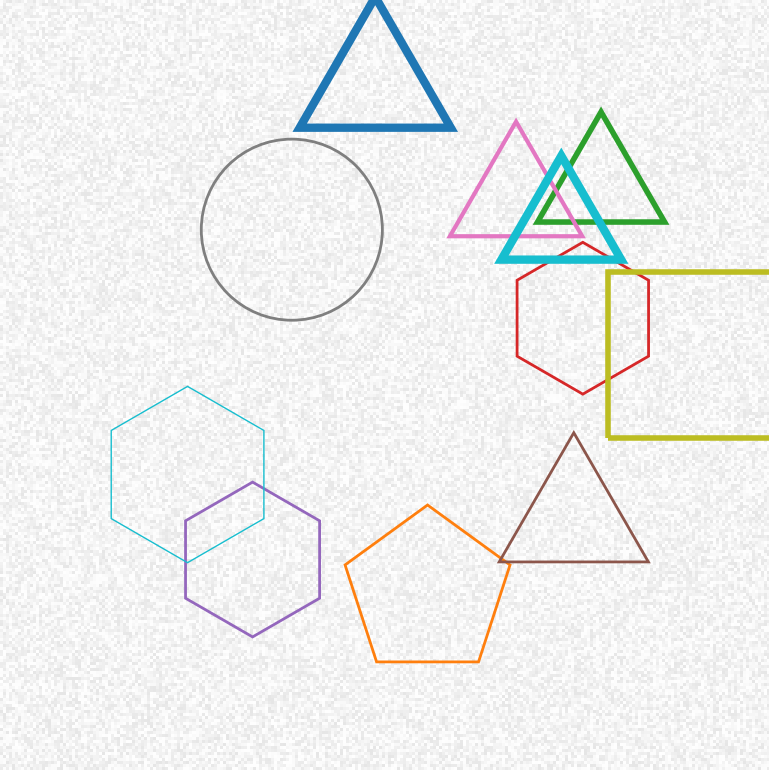[{"shape": "triangle", "thickness": 3, "radius": 0.57, "center": [0.487, 0.891]}, {"shape": "pentagon", "thickness": 1, "radius": 0.56, "center": [0.555, 0.232]}, {"shape": "triangle", "thickness": 2, "radius": 0.48, "center": [0.781, 0.759]}, {"shape": "hexagon", "thickness": 1, "radius": 0.49, "center": [0.757, 0.587]}, {"shape": "hexagon", "thickness": 1, "radius": 0.5, "center": [0.328, 0.273]}, {"shape": "triangle", "thickness": 1, "radius": 0.56, "center": [0.745, 0.326]}, {"shape": "triangle", "thickness": 1.5, "radius": 0.5, "center": [0.67, 0.743]}, {"shape": "circle", "thickness": 1, "radius": 0.59, "center": [0.379, 0.702]}, {"shape": "square", "thickness": 2, "radius": 0.54, "center": [0.897, 0.539]}, {"shape": "hexagon", "thickness": 0.5, "radius": 0.57, "center": [0.244, 0.384]}, {"shape": "triangle", "thickness": 3, "radius": 0.45, "center": [0.729, 0.708]}]